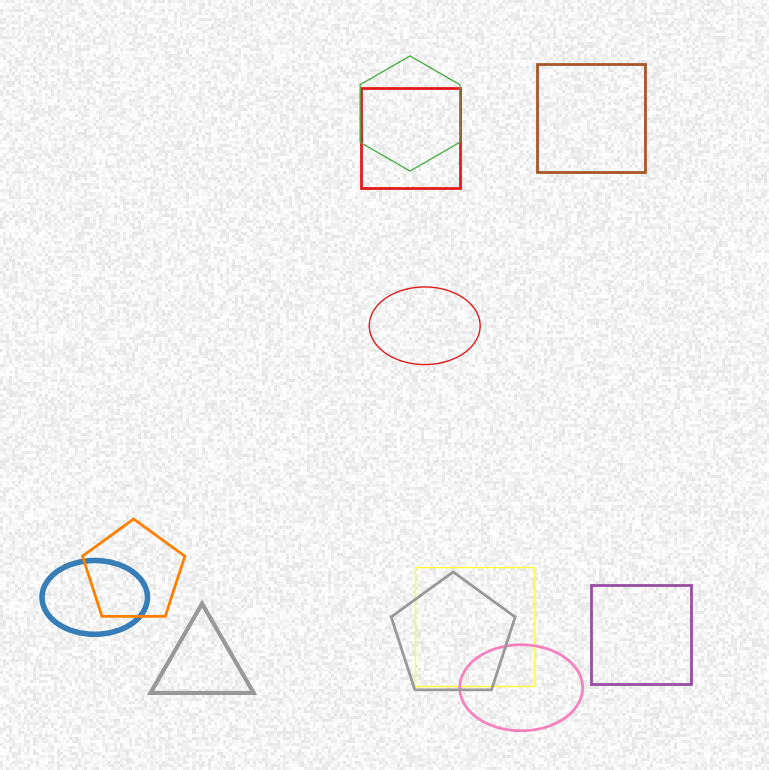[{"shape": "square", "thickness": 1, "radius": 0.32, "center": [0.533, 0.821]}, {"shape": "oval", "thickness": 0.5, "radius": 0.36, "center": [0.552, 0.577]}, {"shape": "oval", "thickness": 2, "radius": 0.34, "center": [0.123, 0.224]}, {"shape": "hexagon", "thickness": 0.5, "radius": 0.37, "center": [0.532, 0.853]}, {"shape": "square", "thickness": 1, "radius": 0.32, "center": [0.832, 0.176]}, {"shape": "pentagon", "thickness": 1, "radius": 0.35, "center": [0.174, 0.256]}, {"shape": "square", "thickness": 0.5, "radius": 0.39, "center": [0.616, 0.186]}, {"shape": "square", "thickness": 1, "radius": 0.35, "center": [0.768, 0.847]}, {"shape": "oval", "thickness": 1, "radius": 0.4, "center": [0.677, 0.107]}, {"shape": "triangle", "thickness": 1.5, "radius": 0.39, "center": [0.262, 0.139]}, {"shape": "pentagon", "thickness": 1, "radius": 0.42, "center": [0.589, 0.173]}]